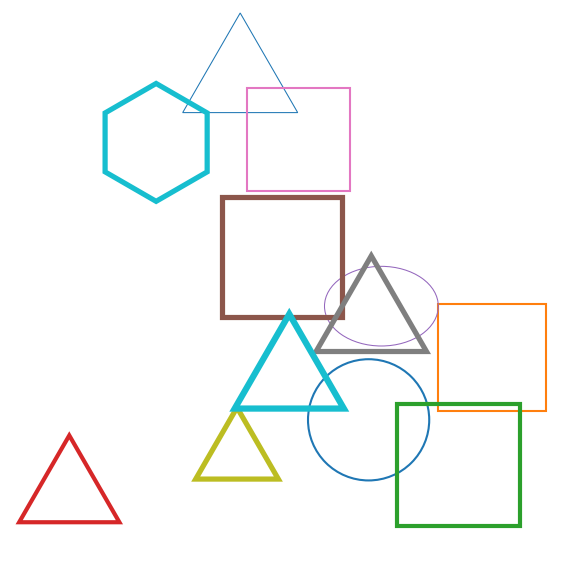[{"shape": "triangle", "thickness": 0.5, "radius": 0.57, "center": [0.416, 0.862]}, {"shape": "circle", "thickness": 1, "radius": 0.52, "center": [0.638, 0.272]}, {"shape": "square", "thickness": 1, "radius": 0.46, "center": [0.852, 0.381]}, {"shape": "square", "thickness": 2, "radius": 0.53, "center": [0.794, 0.194]}, {"shape": "triangle", "thickness": 2, "radius": 0.5, "center": [0.12, 0.145]}, {"shape": "oval", "thickness": 0.5, "radius": 0.49, "center": [0.66, 0.469]}, {"shape": "square", "thickness": 2.5, "radius": 0.52, "center": [0.488, 0.555]}, {"shape": "square", "thickness": 1, "radius": 0.45, "center": [0.517, 0.757]}, {"shape": "triangle", "thickness": 2.5, "radius": 0.55, "center": [0.643, 0.446]}, {"shape": "triangle", "thickness": 2.5, "radius": 0.41, "center": [0.41, 0.211]}, {"shape": "triangle", "thickness": 3, "radius": 0.55, "center": [0.501, 0.346]}, {"shape": "hexagon", "thickness": 2.5, "radius": 0.51, "center": [0.27, 0.753]}]